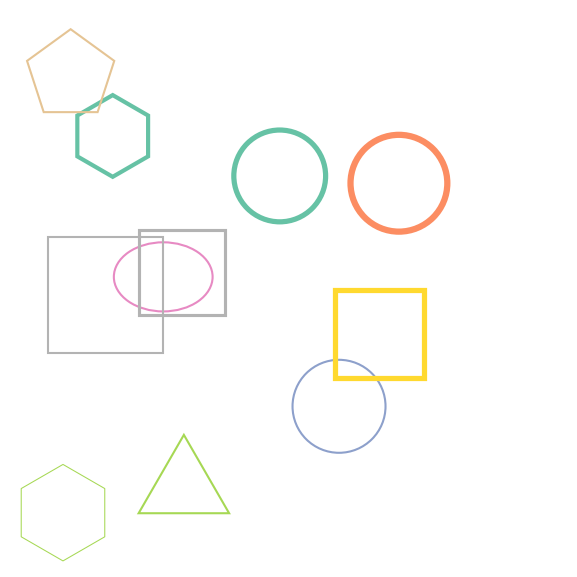[{"shape": "hexagon", "thickness": 2, "radius": 0.35, "center": [0.195, 0.764]}, {"shape": "circle", "thickness": 2.5, "radius": 0.4, "center": [0.484, 0.694]}, {"shape": "circle", "thickness": 3, "radius": 0.42, "center": [0.691, 0.682]}, {"shape": "circle", "thickness": 1, "radius": 0.4, "center": [0.587, 0.296]}, {"shape": "oval", "thickness": 1, "radius": 0.43, "center": [0.283, 0.52]}, {"shape": "triangle", "thickness": 1, "radius": 0.45, "center": [0.318, 0.156]}, {"shape": "hexagon", "thickness": 0.5, "radius": 0.42, "center": [0.109, 0.111]}, {"shape": "square", "thickness": 2.5, "radius": 0.38, "center": [0.657, 0.421]}, {"shape": "pentagon", "thickness": 1, "radius": 0.4, "center": [0.122, 0.869]}, {"shape": "square", "thickness": 1, "radius": 0.5, "center": [0.183, 0.488]}, {"shape": "square", "thickness": 1.5, "radius": 0.37, "center": [0.316, 0.528]}]